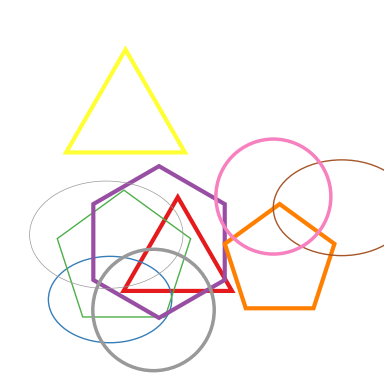[{"shape": "triangle", "thickness": 3, "radius": 0.81, "center": [0.462, 0.326]}, {"shape": "oval", "thickness": 1, "radius": 0.8, "center": [0.286, 0.222]}, {"shape": "pentagon", "thickness": 1, "radius": 0.91, "center": [0.322, 0.324]}, {"shape": "hexagon", "thickness": 3, "radius": 0.99, "center": [0.413, 0.371]}, {"shape": "pentagon", "thickness": 3, "radius": 0.75, "center": [0.726, 0.32]}, {"shape": "triangle", "thickness": 3, "radius": 0.89, "center": [0.326, 0.693]}, {"shape": "oval", "thickness": 1, "radius": 0.89, "center": [0.887, 0.46]}, {"shape": "circle", "thickness": 2.5, "radius": 0.75, "center": [0.71, 0.489]}, {"shape": "circle", "thickness": 2.5, "radius": 0.79, "center": [0.399, 0.195]}, {"shape": "oval", "thickness": 0.5, "radius": 1.0, "center": [0.276, 0.39]}]